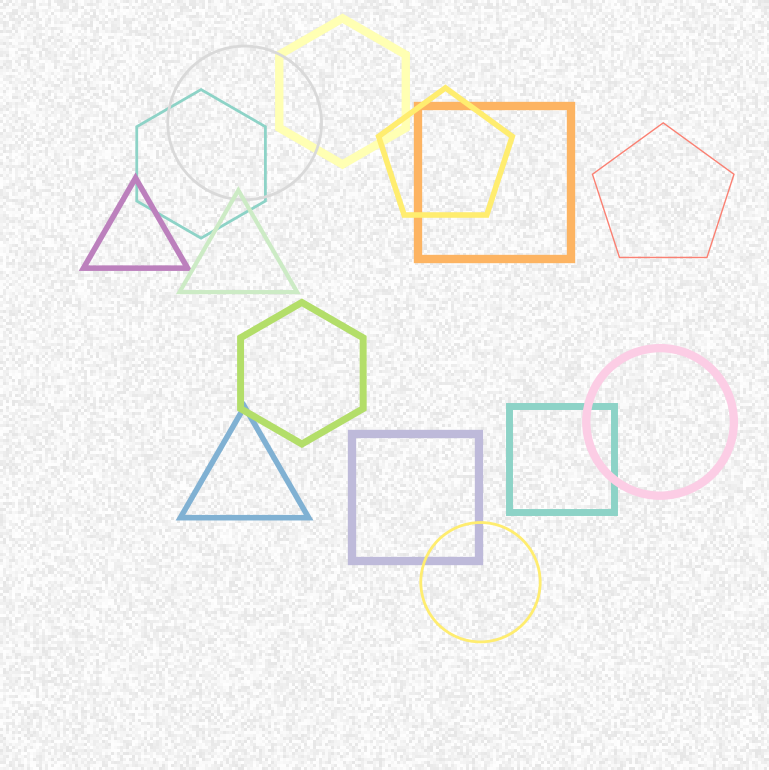[{"shape": "square", "thickness": 2.5, "radius": 0.34, "center": [0.729, 0.404]}, {"shape": "hexagon", "thickness": 1, "radius": 0.48, "center": [0.261, 0.787]}, {"shape": "hexagon", "thickness": 3, "radius": 0.47, "center": [0.445, 0.881]}, {"shape": "square", "thickness": 3, "radius": 0.41, "center": [0.54, 0.354]}, {"shape": "pentagon", "thickness": 0.5, "radius": 0.48, "center": [0.861, 0.744]}, {"shape": "triangle", "thickness": 2, "radius": 0.48, "center": [0.318, 0.376]}, {"shape": "square", "thickness": 3, "radius": 0.5, "center": [0.643, 0.763]}, {"shape": "hexagon", "thickness": 2.5, "radius": 0.46, "center": [0.392, 0.515]}, {"shape": "circle", "thickness": 3, "radius": 0.48, "center": [0.857, 0.452]}, {"shape": "circle", "thickness": 1, "radius": 0.5, "center": [0.318, 0.84]}, {"shape": "triangle", "thickness": 2, "radius": 0.39, "center": [0.176, 0.691]}, {"shape": "triangle", "thickness": 1.5, "radius": 0.44, "center": [0.31, 0.665]}, {"shape": "pentagon", "thickness": 2, "radius": 0.46, "center": [0.579, 0.795]}, {"shape": "circle", "thickness": 1, "radius": 0.39, "center": [0.624, 0.244]}]